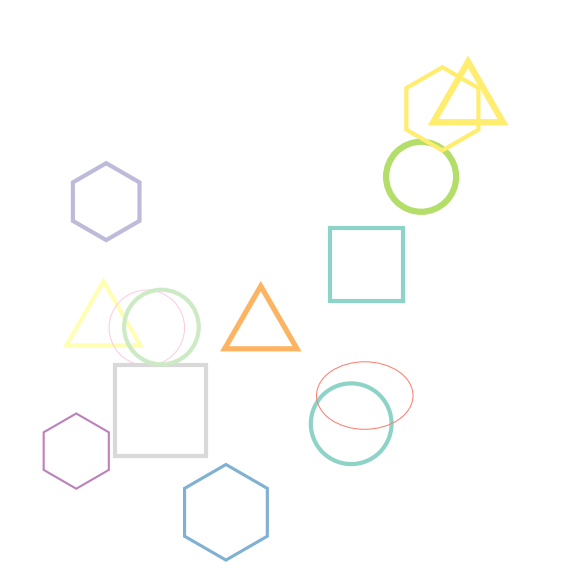[{"shape": "circle", "thickness": 2, "radius": 0.35, "center": [0.608, 0.265]}, {"shape": "square", "thickness": 2, "radius": 0.32, "center": [0.635, 0.541]}, {"shape": "triangle", "thickness": 2, "radius": 0.37, "center": [0.179, 0.438]}, {"shape": "hexagon", "thickness": 2, "radius": 0.33, "center": [0.184, 0.65]}, {"shape": "oval", "thickness": 0.5, "radius": 0.42, "center": [0.632, 0.314]}, {"shape": "hexagon", "thickness": 1.5, "radius": 0.41, "center": [0.391, 0.112]}, {"shape": "triangle", "thickness": 2.5, "radius": 0.36, "center": [0.452, 0.431]}, {"shape": "circle", "thickness": 3, "radius": 0.3, "center": [0.729, 0.693]}, {"shape": "circle", "thickness": 0.5, "radius": 0.33, "center": [0.254, 0.432]}, {"shape": "square", "thickness": 2, "radius": 0.39, "center": [0.278, 0.288]}, {"shape": "hexagon", "thickness": 1, "radius": 0.33, "center": [0.132, 0.218]}, {"shape": "circle", "thickness": 2, "radius": 0.32, "center": [0.28, 0.433]}, {"shape": "hexagon", "thickness": 2, "radius": 0.36, "center": [0.766, 0.811]}, {"shape": "triangle", "thickness": 3, "radius": 0.35, "center": [0.811, 0.822]}]